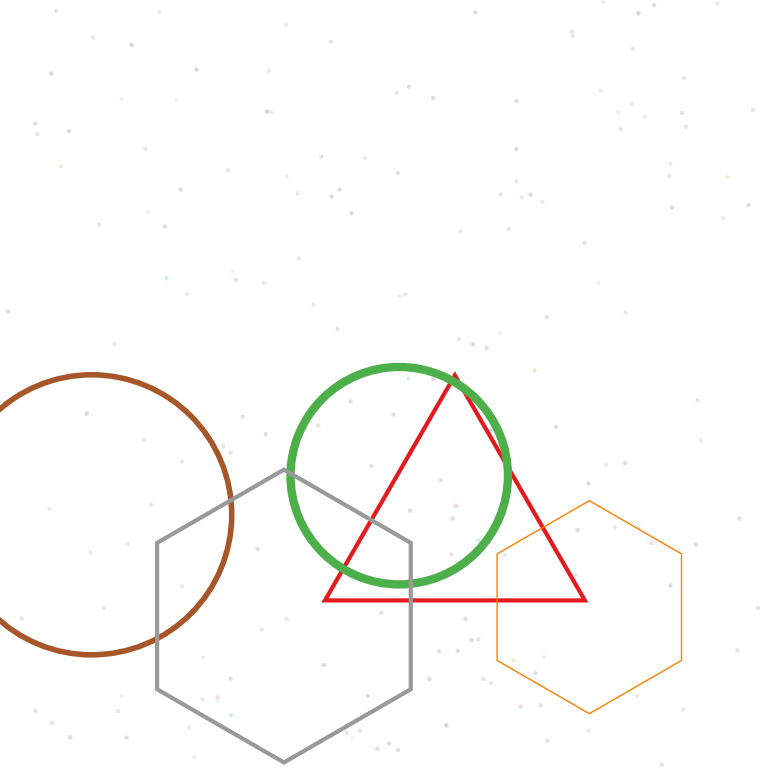[{"shape": "triangle", "thickness": 1.5, "radius": 0.97, "center": [0.591, 0.318]}, {"shape": "circle", "thickness": 3, "radius": 0.71, "center": [0.518, 0.382]}, {"shape": "hexagon", "thickness": 0.5, "radius": 0.69, "center": [0.765, 0.211]}, {"shape": "circle", "thickness": 2, "radius": 0.91, "center": [0.119, 0.331]}, {"shape": "hexagon", "thickness": 1.5, "radius": 0.95, "center": [0.369, 0.2]}]